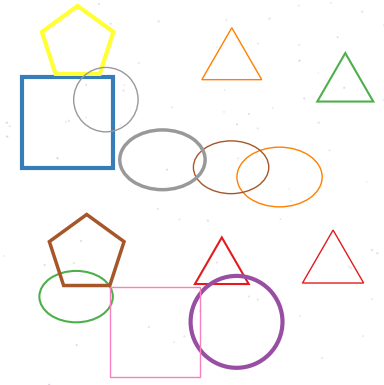[{"shape": "triangle", "thickness": 1.5, "radius": 0.4, "center": [0.576, 0.303]}, {"shape": "triangle", "thickness": 1, "radius": 0.46, "center": [0.865, 0.311]}, {"shape": "square", "thickness": 3, "radius": 0.6, "center": [0.176, 0.682]}, {"shape": "oval", "thickness": 1.5, "radius": 0.48, "center": [0.198, 0.23]}, {"shape": "triangle", "thickness": 1.5, "radius": 0.42, "center": [0.897, 0.778]}, {"shape": "circle", "thickness": 3, "radius": 0.6, "center": [0.614, 0.164]}, {"shape": "oval", "thickness": 1, "radius": 0.55, "center": [0.726, 0.54]}, {"shape": "triangle", "thickness": 1, "radius": 0.45, "center": [0.602, 0.838]}, {"shape": "pentagon", "thickness": 3, "radius": 0.49, "center": [0.202, 0.887]}, {"shape": "oval", "thickness": 1, "radius": 0.49, "center": [0.6, 0.566]}, {"shape": "pentagon", "thickness": 2.5, "radius": 0.51, "center": [0.225, 0.341]}, {"shape": "square", "thickness": 1, "radius": 0.58, "center": [0.402, 0.139]}, {"shape": "circle", "thickness": 1, "radius": 0.42, "center": [0.275, 0.741]}, {"shape": "oval", "thickness": 2.5, "radius": 0.55, "center": [0.422, 0.585]}]